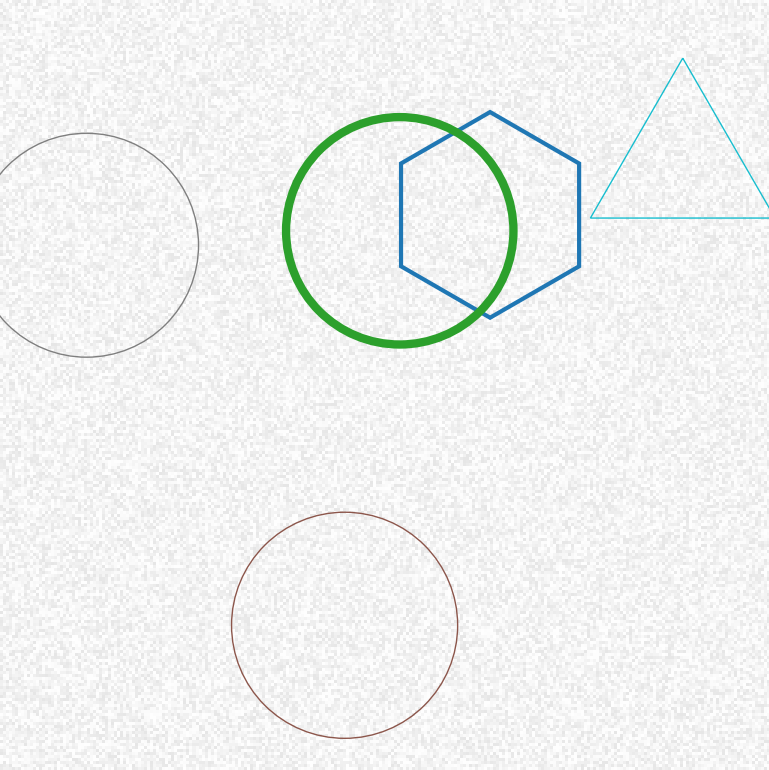[{"shape": "hexagon", "thickness": 1.5, "radius": 0.67, "center": [0.636, 0.721]}, {"shape": "circle", "thickness": 3, "radius": 0.74, "center": [0.519, 0.7]}, {"shape": "circle", "thickness": 0.5, "radius": 0.73, "center": [0.448, 0.188]}, {"shape": "circle", "thickness": 0.5, "radius": 0.73, "center": [0.112, 0.682]}, {"shape": "triangle", "thickness": 0.5, "radius": 0.69, "center": [0.887, 0.786]}]